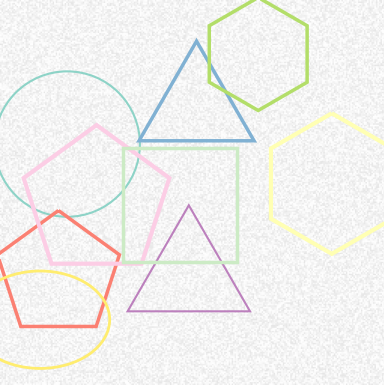[{"shape": "circle", "thickness": 1.5, "radius": 0.94, "center": [0.174, 0.626]}, {"shape": "hexagon", "thickness": 3, "radius": 0.91, "center": [0.862, 0.523]}, {"shape": "pentagon", "thickness": 2.5, "radius": 0.83, "center": [0.152, 0.287]}, {"shape": "triangle", "thickness": 2.5, "radius": 0.86, "center": [0.51, 0.721]}, {"shape": "hexagon", "thickness": 2.5, "radius": 0.73, "center": [0.671, 0.86]}, {"shape": "pentagon", "thickness": 3, "radius": 1.0, "center": [0.251, 0.476]}, {"shape": "triangle", "thickness": 1.5, "radius": 0.92, "center": [0.49, 0.283]}, {"shape": "square", "thickness": 2.5, "radius": 0.74, "center": [0.468, 0.468]}, {"shape": "oval", "thickness": 2, "radius": 0.9, "center": [0.104, 0.17]}]